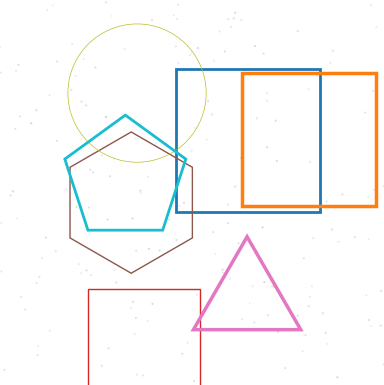[{"shape": "square", "thickness": 2, "radius": 0.93, "center": [0.645, 0.635]}, {"shape": "square", "thickness": 2.5, "radius": 0.87, "center": [0.803, 0.638]}, {"shape": "square", "thickness": 1, "radius": 0.73, "center": [0.374, 0.103]}, {"shape": "hexagon", "thickness": 1, "radius": 0.92, "center": [0.341, 0.474]}, {"shape": "triangle", "thickness": 2.5, "radius": 0.8, "center": [0.642, 0.224]}, {"shape": "circle", "thickness": 0.5, "radius": 0.9, "center": [0.356, 0.758]}, {"shape": "pentagon", "thickness": 2, "radius": 0.83, "center": [0.325, 0.536]}]